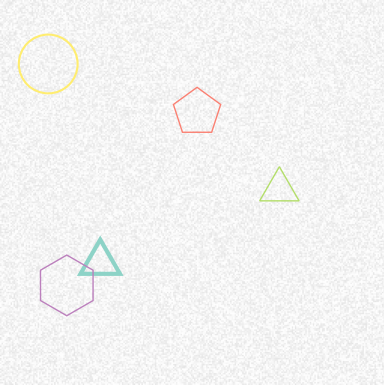[{"shape": "triangle", "thickness": 3, "radius": 0.3, "center": [0.26, 0.318]}, {"shape": "pentagon", "thickness": 1, "radius": 0.32, "center": [0.512, 0.709]}, {"shape": "triangle", "thickness": 1, "radius": 0.3, "center": [0.726, 0.508]}, {"shape": "hexagon", "thickness": 1, "radius": 0.39, "center": [0.173, 0.259]}, {"shape": "circle", "thickness": 1.5, "radius": 0.38, "center": [0.125, 0.834]}]